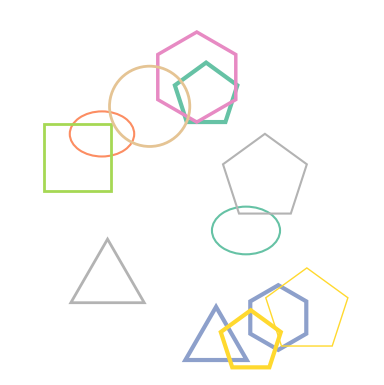[{"shape": "oval", "thickness": 1.5, "radius": 0.44, "center": [0.639, 0.401]}, {"shape": "pentagon", "thickness": 3, "radius": 0.43, "center": [0.535, 0.752]}, {"shape": "oval", "thickness": 1.5, "radius": 0.42, "center": [0.265, 0.652]}, {"shape": "hexagon", "thickness": 3, "radius": 0.42, "center": [0.723, 0.175]}, {"shape": "triangle", "thickness": 3, "radius": 0.46, "center": [0.561, 0.111]}, {"shape": "hexagon", "thickness": 2.5, "radius": 0.58, "center": [0.511, 0.8]}, {"shape": "square", "thickness": 2, "radius": 0.43, "center": [0.202, 0.59]}, {"shape": "pentagon", "thickness": 1, "radius": 0.56, "center": [0.797, 0.192]}, {"shape": "pentagon", "thickness": 3, "radius": 0.41, "center": [0.651, 0.112]}, {"shape": "circle", "thickness": 2, "radius": 0.52, "center": [0.389, 0.724]}, {"shape": "pentagon", "thickness": 1.5, "radius": 0.57, "center": [0.688, 0.538]}, {"shape": "triangle", "thickness": 2, "radius": 0.55, "center": [0.279, 0.269]}]